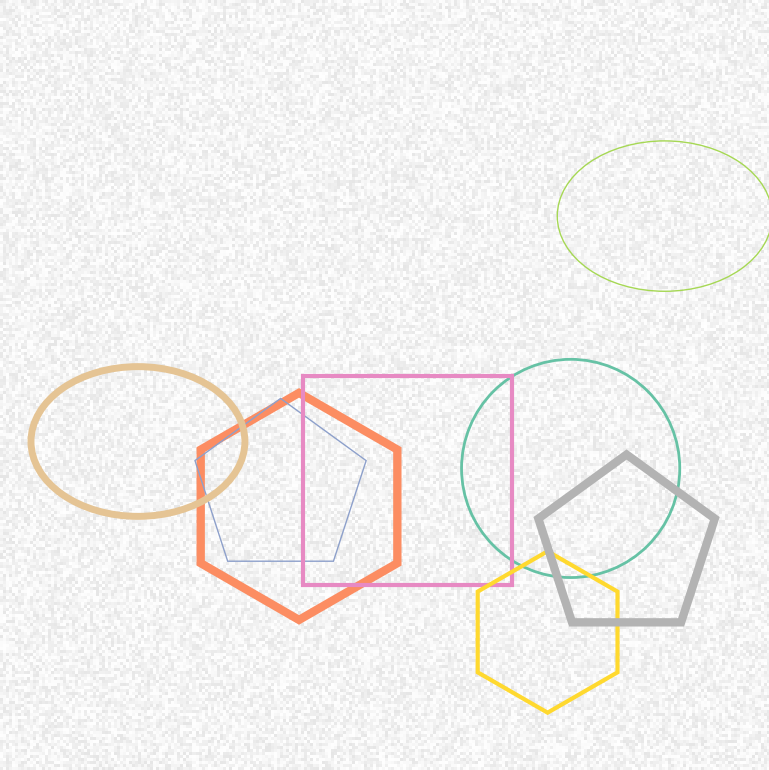[{"shape": "circle", "thickness": 1, "radius": 0.71, "center": [0.741, 0.392]}, {"shape": "hexagon", "thickness": 3, "radius": 0.74, "center": [0.388, 0.342]}, {"shape": "pentagon", "thickness": 0.5, "radius": 0.58, "center": [0.364, 0.366]}, {"shape": "square", "thickness": 1.5, "radius": 0.68, "center": [0.529, 0.376]}, {"shape": "oval", "thickness": 0.5, "radius": 0.7, "center": [0.863, 0.719]}, {"shape": "hexagon", "thickness": 1.5, "radius": 0.52, "center": [0.711, 0.179]}, {"shape": "oval", "thickness": 2.5, "radius": 0.69, "center": [0.179, 0.427]}, {"shape": "pentagon", "thickness": 3, "radius": 0.6, "center": [0.814, 0.289]}]